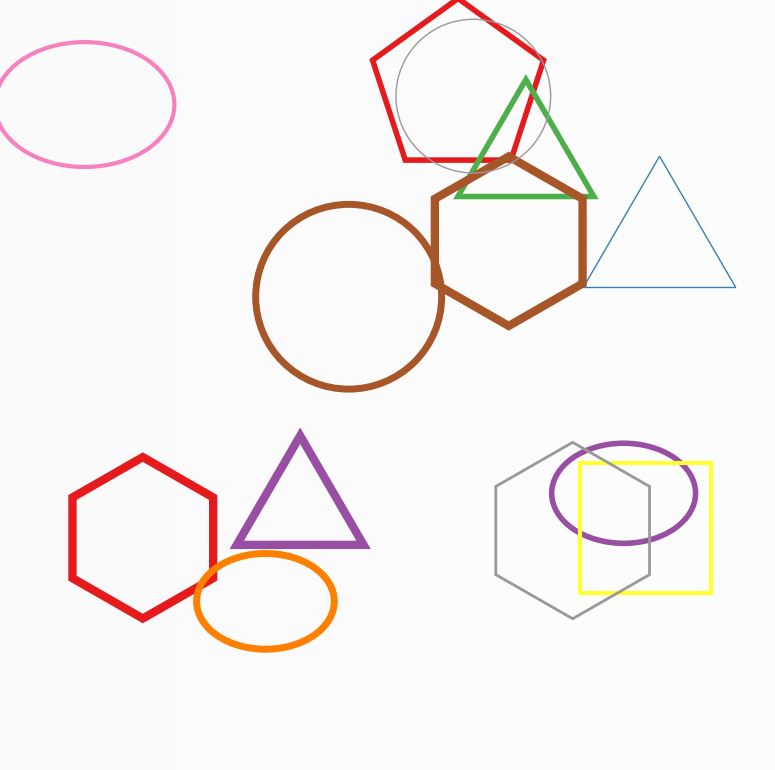[{"shape": "pentagon", "thickness": 2, "radius": 0.58, "center": [0.591, 0.886]}, {"shape": "hexagon", "thickness": 3, "radius": 0.52, "center": [0.184, 0.302]}, {"shape": "triangle", "thickness": 0.5, "radius": 0.57, "center": [0.851, 0.683]}, {"shape": "triangle", "thickness": 2, "radius": 0.51, "center": [0.679, 0.795]}, {"shape": "triangle", "thickness": 3, "radius": 0.47, "center": [0.387, 0.34]}, {"shape": "oval", "thickness": 2, "radius": 0.46, "center": [0.805, 0.359]}, {"shape": "oval", "thickness": 2.5, "radius": 0.44, "center": [0.343, 0.219]}, {"shape": "square", "thickness": 1.5, "radius": 0.42, "center": [0.833, 0.314]}, {"shape": "circle", "thickness": 2.5, "radius": 0.6, "center": [0.45, 0.615]}, {"shape": "hexagon", "thickness": 3, "radius": 0.55, "center": [0.656, 0.687]}, {"shape": "oval", "thickness": 1.5, "radius": 0.58, "center": [0.109, 0.864]}, {"shape": "hexagon", "thickness": 1, "radius": 0.57, "center": [0.739, 0.311]}, {"shape": "circle", "thickness": 0.5, "radius": 0.5, "center": [0.611, 0.875]}]